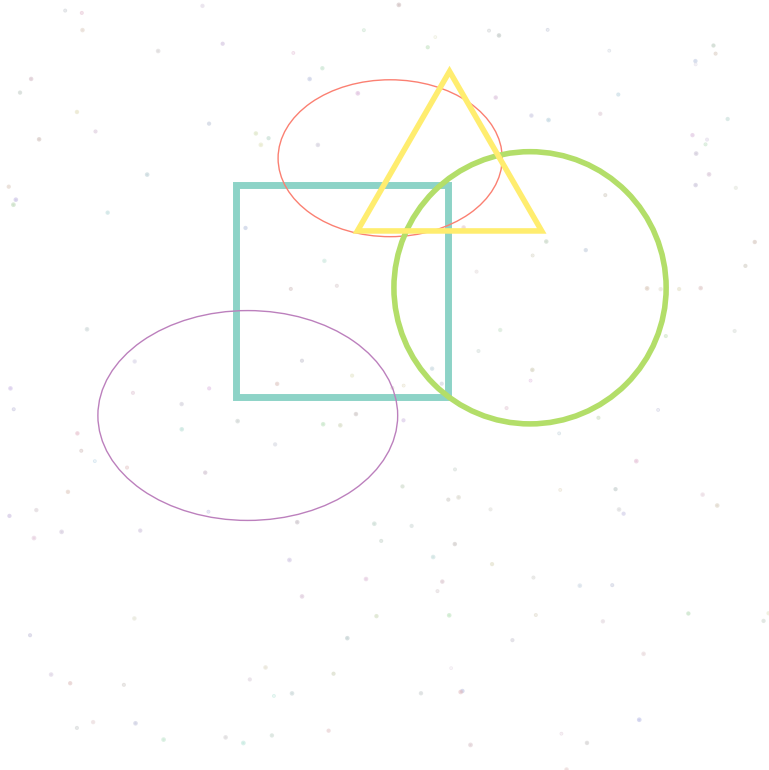[{"shape": "square", "thickness": 2.5, "radius": 0.69, "center": [0.444, 0.622]}, {"shape": "oval", "thickness": 0.5, "radius": 0.73, "center": [0.507, 0.795]}, {"shape": "circle", "thickness": 2, "radius": 0.88, "center": [0.688, 0.626]}, {"shape": "oval", "thickness": 0.5, "radius": 0.97, "center": [0.322, 0.46]}, {"shape": "triangle", "thickness": 2, "radius": 0.69, "center": [0.584, 0.769]}]